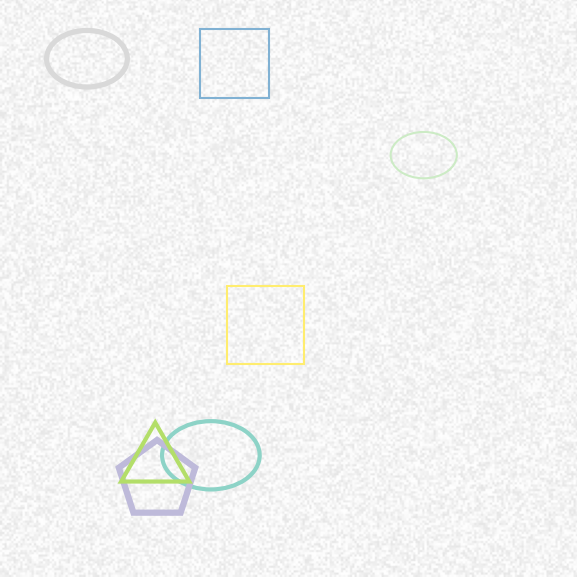[{"shape": "oval", "thickness": 2, "radius": 0.42, "center": [0.365, 0.211]}, {"shape": "pentagon", "thickness": 3, "radius": 0.35, "center": [0.272, 0.168]}, {"shape": "square", "thickness": 1, "radius": 0.3, "center": [0.406, 0.889]}, {"shape": "triangle", "thickness": 2, "radius": 0.34, "center": [0.269, 0.199]}, {"shape": "oval", "thickness": 2.5, "radius": 0.35, "center": [0.151, 0.897]}, {"shape": "oval", "thickness": 1, "radius": 0.29, "center": [0.734, 0.731]}, {"shape": "square", "thickness": 1, "radius": 0.33, "center": [0.46, 0.436]}]